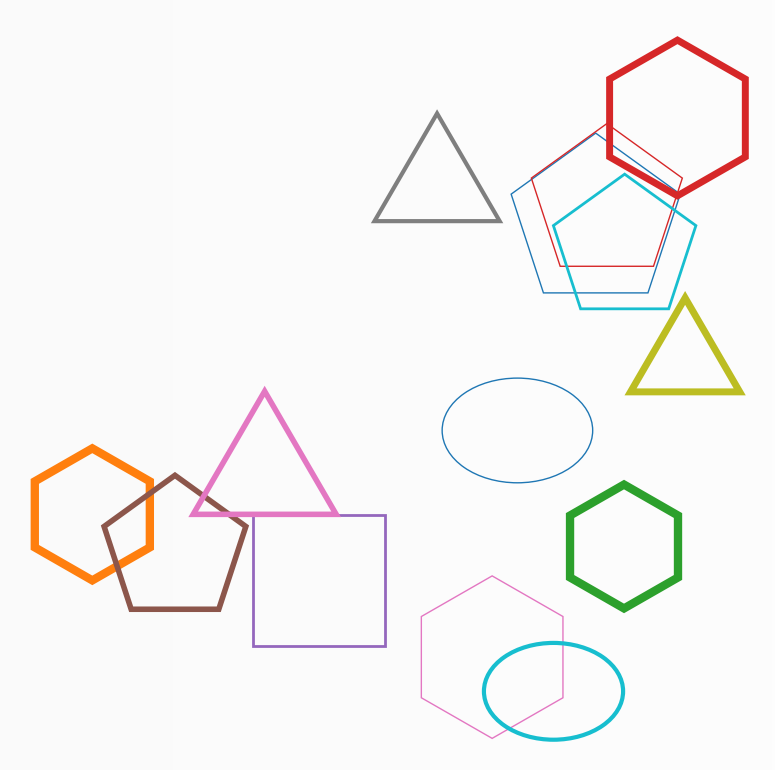[{"shape": "oval", "thickness": 0.5, "radius": 0.49, "center": [0.668, 0.441]}, {"shape": "pentagon", "thickness": 0.5, "radius": 0.57, "center": [0.769, 0.712]}, {"shape": "hexagon", "thickness": 3, "radius": 0.43, "center": [0.119, 0.332]}, {"shape": "hexagon", "thickness": 3, "radius": 0.4, "center": [0.805, 0.29]}, {"shape": "hexagon", "thickness": 2.5, "radius": 0.51, "center": [0.874, 0.847]}, {"shape": "pentagon", "thickness": 0.5, "radius": 0.51, "center": [0.783, 0.737]}, {"shape": "square", "thickness": 1, "radius": 0.42, "center": [0.412, 0.246]}, {"shape": "pentagon", "thickness": 2, "radius": 0.48, "center": [0.226, 0.287]}, {"shape": "triangle", "thickness": 2, "radius": 0.53, "center": [0.342, 0.385]}, {"shape": "hexagon", "thickness": 0.5, "radius": 0.53, "center": [0.635, 0.147]}, {"shape": "triangle", "thickness": 1.5, "radius": 0.47, "center": [0.564, 0.759]}, {"shape": "triangle", "thickness": 2.5, "radius": 0.41, "center": [0.884, 0.532]}, {"shape": "oval", "thickness": 1.5, "radius": 0.45, "center": [0.714, 0.102]}, {"shape": "pentagon", "thickness": 1, "radius": 0.48, "center": [0.806, 0.677]}]